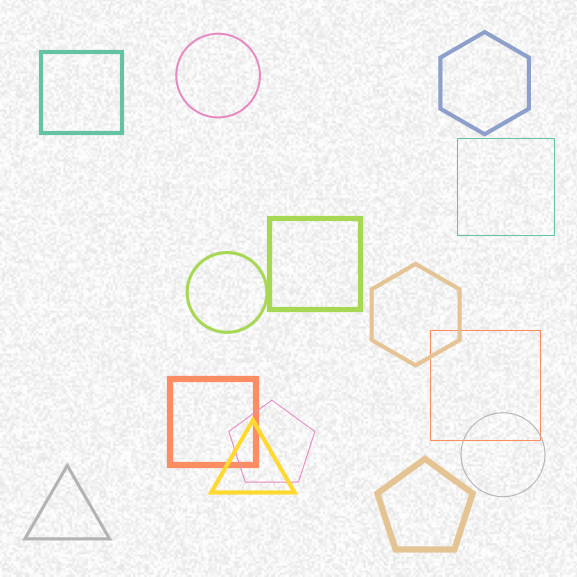[{"shape": "square", "thickness": 0.5, "radius": 0.42, "center": [0.875, 0.677]}, {"shape": "square", "thickness": 2, "radius": 0.35, "center": [0.141, 0.839]}, {"shape": "square", "thickness": 3, "radius": 0.37, "center": [0.369, 0.268]}, {"shape": "square", "thickness": 0.5, "radius": 0.47, "center": [0.84, 0.333]}, {"shape": "hexagon", "thickness": 2, "radius": 0.44, "center": [0.839, 0.855]}, {"shape": "pentagon", "thickness": 0.5, "radius": 0.39, "center": [0.471, 0.228]}, {"shape": "circle", "thickness": 1, "radius": 0.36, "center": [0.378, 0.868]}, {"shape": "circle", "thickness": 1.5, "radius": 0.35, "center": [0.393, 0.493]}, {"shape": "square", "thickness": 2.5, "radius": 0.39, "center": [0.544, 0.542]}, {"shape": "triangle", "thickness": 2, "radius": 0.42, "center": [0.438, 0.188]}, {"shape": "hexagon", "thickness": 2, "radius": 0.44, "center": [0.72, 0.454]}, {"shape": "pentagon", "thickness": 3, "radius": 0.43, "center": [0.736, 0.118]}, {"shape": "triangle", "thickness": 1.5, "radius": 0.42, "center": [0.116, 0.108]}, {"shape": "circle", "thickness": 0.5, "radius": 0.36, "center": [0.871, 0.212]}]